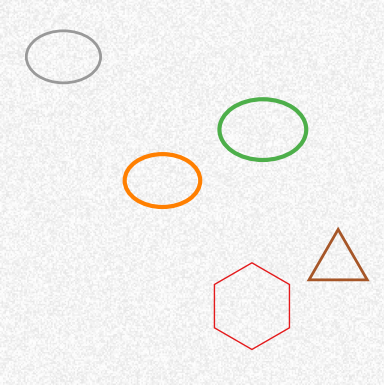[{"shape": "hexagon", "thickness": 1, "radius": 0.56, "center": [0.654, 0.205]}, {"shape": "oval", "thickness": 3, "radius": 0.56, "center": [0.683, 0.663]}, {"shape": "oval", "thickness": 3, "radius": 0.49, "center": [0.422, 0.531]}, {"shape": "triangle", "thickness": 2, "radius": 0.44, "center": [0.878, 0.317]}, {"shape": "oval", "thickness": 2, "radius": 0.48, "center": [0.165, 0.852]}]